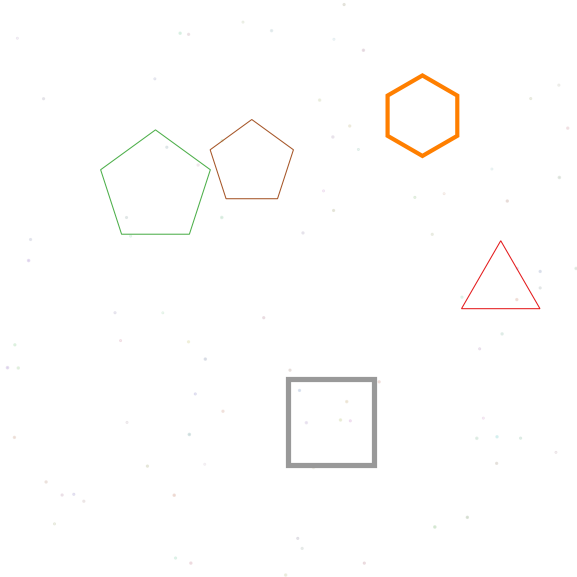[{"shape": "triangle", "thickness": 0.5, "radius": 0.39, "center": [0.867, 0.504]}, {"shape": "pentagon", "thickness": 0.5, "radius": 0.5, "center": [0.269, 0.674]}, {"shape": "hexagon", "thickness": 2, "radius": 0.35, "center": [0.731, 0.799]}, {"shape": "pentagon", "thickness": 0.5, "radius": 0.38, "center": [0.436, 0.716]}, {"shape": "square", "thickness": 2.5, "radius": 0.37, "center": [0.573, 0.268]}]